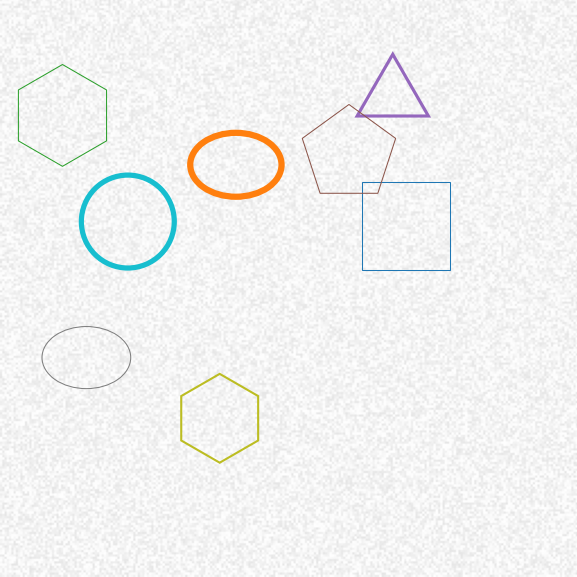[{"shape": "square", "thickness": 0.5, "radius": 0.38, "center": [0.703, 0.608]}, {"shape": "oval", "thickness": 3, "radius": 0.4, "center": [0.408, 0.714]}, {"shape": "hexagon", "thickness": 0.5, "radius": 0.44, "center": [0.108, 0.799]}, {"shape": "triangle", "thickness": 1.5, "radius": 0.36, "center": [0.68, 0.834]}, {"shape": "pentagon", "thickness": 0.5, "radius": 0.43, "center": [0.604, 0.733]}, {"shape": "oval", "thickness": 0.5, "radius": 0.38, "center": [0.15, 0.38]}, {"shape": "hexagon", "thickness": 1, "radius": 0.38, "center": [0.38, 0.275]}, {"shape": "circle", "thickness": 2.5, "radius": 0.4, "center": [0.221, 0.615]}]